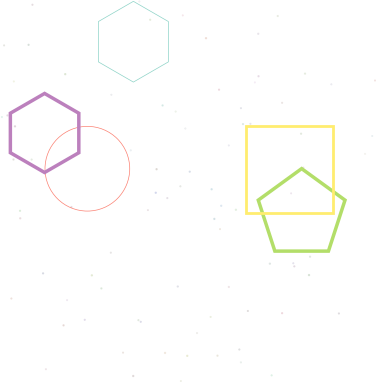[{"shape": "hexagon", "thickness": 0.5, "radius": 0.52, "center": [0.346, 0.892]}, {"shape": "circle", "thickness": 0.5, "radius": 0.55, "center": [0.227, 0.562]}, {"shape": "pentagon", "thickness": 2.5, "radius": 0.59, "center": [0.783, 0.444]}, {"shape": "hexagon", "thickness": 2.5, "radius": 0.51, "center": [0.116, 0.655]}, {"shape": "square", "thickness": 2, "radius": 0.57, "center": [0.752, 0.56]}]